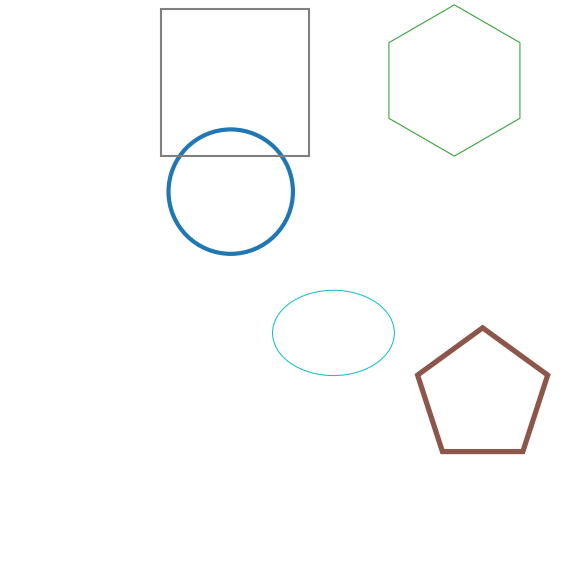[{"shape": "circle", "thickness": 2, "radius": 0.54, "center": [0.4, 0.667]}, {"shape": "hexagon", "thickness": 0.5, "radius": 0.65, "center": [0.787, 0.86]}, {"shape": "pentagon", "thickness": 2.5, "radius": 0.59, "center": [0.836, 0.313]}, {"shape": "square", "thickness": 1, "radius": 0.64, "center": [0.407, 0.856]}, {"shape": "oval", "thickness": 0.5, "radius": 0.53, "center": [0.577, 0.423]}]